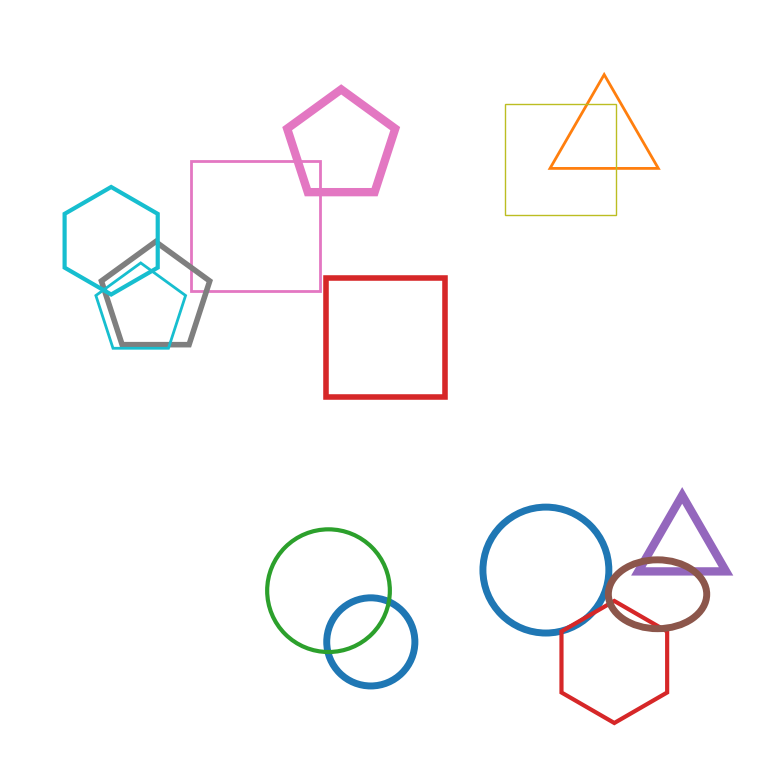[{"shape": "circle", "thickness": 2.5, "radius": 0.29, "center": [0.482, 0.166]}, {"shape": "circle", "thickness": 2.5, "radius": 0.41, "center": [0.709, 0.26]}, {"shape": "triangle", "thickness": 1, "radius": 0.41, "center": [0.785, 0.822]}, {"shape": "circle", "thickness": 1.5, "radius": 0.4, "center": [0.427, 0.233]}, {"shape": "square", "thickness": 2, "radius": 0.39, "center": [0.5, 0.562]}, {"shape": "hexagon", "thickness": 1.5, "radius": 0.4, "center": [0.798, 0.14]}, {"shape": "triangle", "thickness": 3, "radius": 0.33, "center": [0.886, 0.291]}, {"shape": "oval", "thickness": 2.5, "radius": 0.32, "center": [0.854, 0.228]}, {"shape": "square", "thickness": 1, "radius": 0.42, "center": [0.331, 0.707]}, {"shape": "pentagon", "thickness": 3, "radius": 0.37, "center": [0.443, 0.81]}, {"shape": "pentagon", "thickness": 2, "radius": 0.37, "center": [0.202, 0.612]}, {"shape": "square", "thickness": 0.5, "radius": 0.36, "center": [0.728, 0.793]}, {"shape": "hexagon", "thickness": 1.5, "radius": 0.35, "center": [0.144, 0.687]}, {"shape": "pentagon", "thickness": 1, "radius": 0.31, "center": [0.183, 0.597]}]